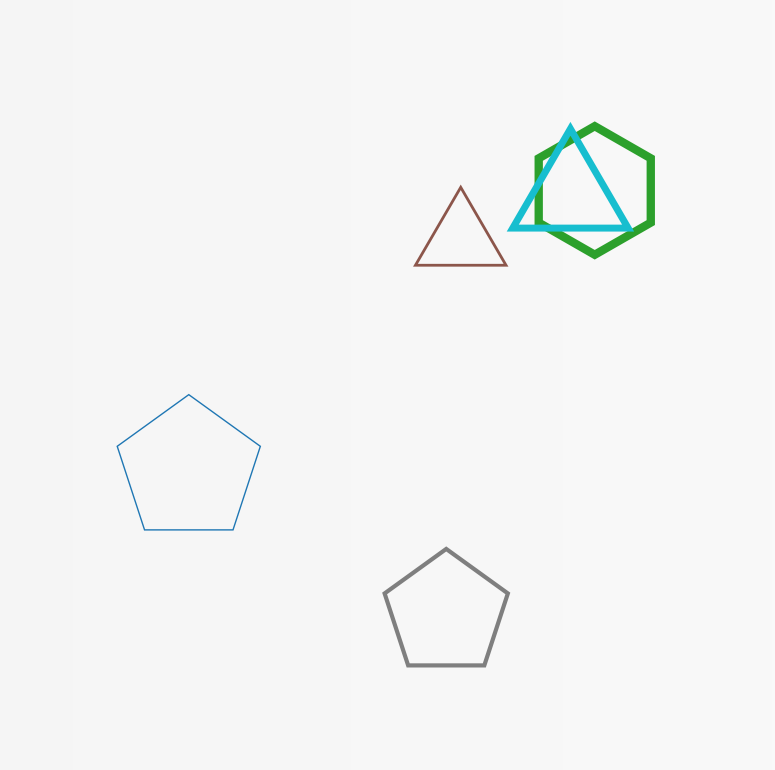[{"shape": "pentagon", "thickness": 0.5, "radius": 0.49, "center": [0.244, 0.39]}, {"shape": "hexagon", "thickness": 3, "radius": 0.42, "center": [0.767, 0.753]}, {"shape": "triangle", "thickness": 1, "radius": 0.34, "center": [0.594, 0.689]}, {"shape": "pentagon", "thickness": 1.5, "radius": 0.42, "center": [0.576, 0.203]}, {"shape": "triangle", "thickness": 2.5, "radius": 0.43, "center": [0.736, 0.747]}]